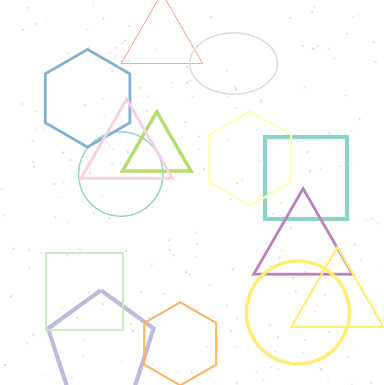[{"shape": "square", "thickness": 3, "radius": 0.53, "center": [0.794, 0.538]}, {"shape": "circle", "thickness": 1, "radius": 0.55, "center": [0.314, 0.548]}, {"shape": "hexagon", "thickness": 1.5, "radius": 0.61, "center": [0.65, 0.588]}, {"shape": "pentagon", "thickness": 3, "radius": 0.72, "center": [0.262, 0.102]}, {"shape": "triangle", "thickness": 0.5, "radius": 0.61, "center": [0.421, 0.896]}, {"shape": "hexagon", "thickness": 2, "radius": 0.63, "center": [0.227, 0.745]}, {"shape": "hexagon", "thickness": 1.5, "radius": 0.54, "center": [0.468, 0.107]}, {"shape": "triangle", "thickness": 2.5, "radius": 0.51, "center": [0.407, 0.607]}, {"shape": "triangle", "thickness": 2, "radius": 0.69, "center": [0.329, 0.605]}, {"shape": "oval", "thickness": 1, "radius": 0.57, "center": [0.607, 0.835]}, {"shape": "triangle", "thickness": 2, "radius": 0.74, "center": [0.787, 0.362]}, {"shape": "square", "thickness": 1.5, "radius": 0.5, "center": [0.219, 0.243]}, {"shape": "triangle", "thickness": 1.5, "radius": 0.69, "center": [0.876, 0.22]}, {"shape": "circle", "thickness": 2.5, "radius": 0.67, "center": [0.774, 0.188]}]